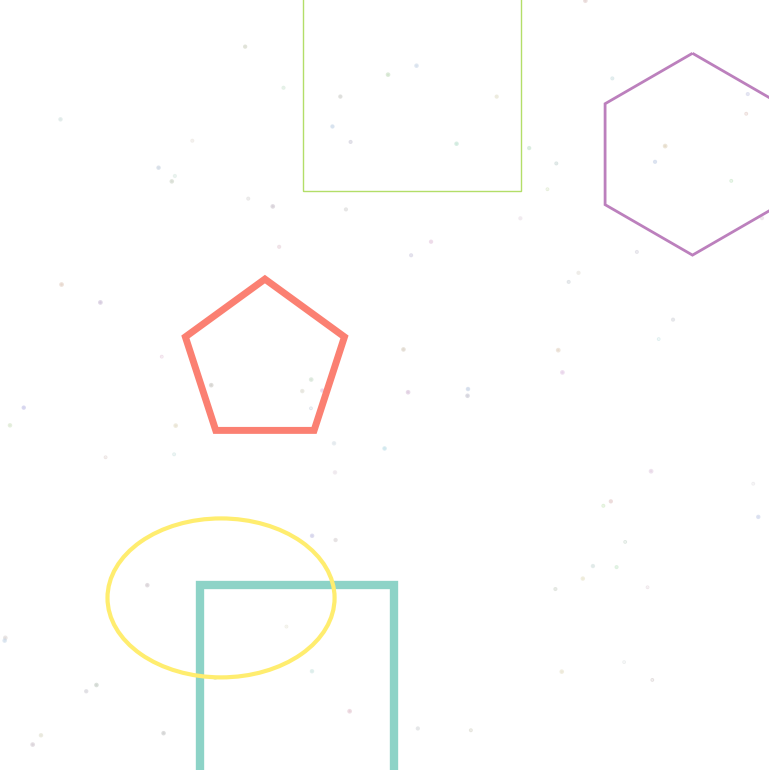[{"shape": "square", "thickness": 3, "radius": 0.63, "center": [0.385, 0.115]}, {"shape": "pentagon", "thickness": 2.5, "radius": 0.54, "center": [0.344, 0.529]}, {"shape": "square", "thickness": 0.5, "radius": 0.71, "center": [0.535, 0.894]}, {"shape": "hexagon", "thickness": 1, "radius": 0.66, "center": [0.899, 0.8]}, {"shape": "oval", "thickness": 1.5, "radius": 0.74, "center": [0.287, 0.223]}]